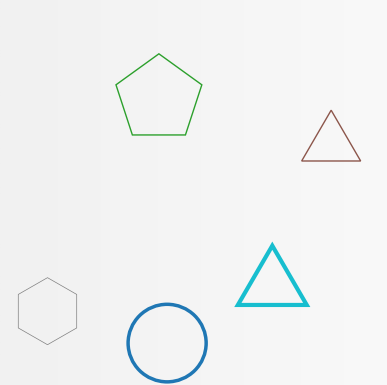[{"shape": "circle", "thickness": 2.5, "radius": 0.5, "center": [0.431, 0.109]}, {"shape": "pentagon", "thickness": 1, "radius": 0.58, "center": [0.41, 0.744]}, {"shape": "triangle", "thickness": 1, "radius": 0.44, "center": [0.855, 0.626]}, {"shape": "hexagon", "thickness": 0.5, "radius": 0.44, "center": [0.123, 0.192]}, {"shape": "triangle", "thickness": 3, "radius": 0.51, "center": [0.703, 0.259]}]